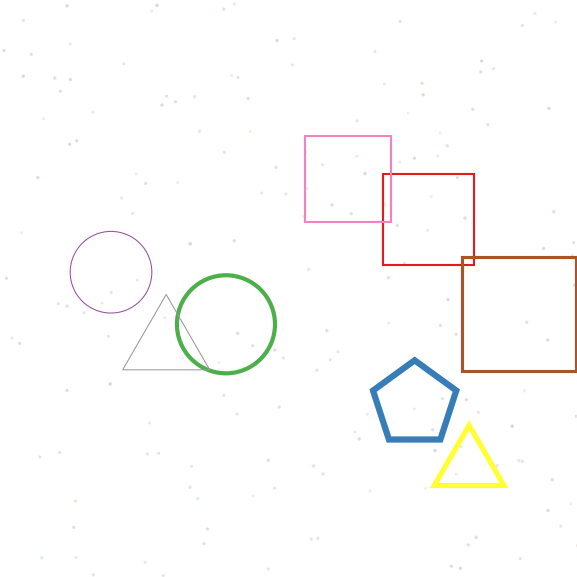[{"shape": "square", "thickness": 1, "radius": 0.39, "center": [0.742, 0.619]}, {"shape": "pentagon", "thickness": 3, "radius": 0.38, "center": [0.718, 0.299]}, {"shape": "circle", "thickness": 2, "radius": 0.42, "center": [0.391, 0.438]}, {"shape": "circle", "thickness": 0.5, "radius": 0.35, "center": [0.192, 0.528]}, {"shape": "triangle", "thickness": 2.5, "radius": 0.35, "center": [0.812, 0.193]}, {"shape": "square", "thickness": 1.5, "radius": 0.49, "center": [0.899, 0.456]}, {"shape": "square", "thickness": 1, "radius": 0.37, "center": [0.602, 0.689]}, {"shape": "triangle", "thickness": 0.5, "radius": 0.43, "center": [0.288, 0.402]}]